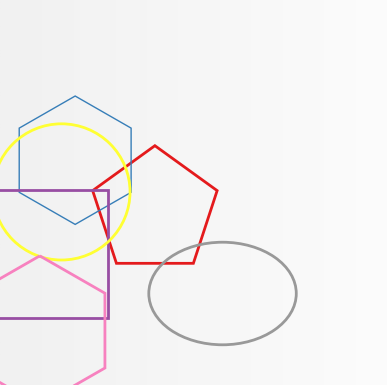[{"shape": "pentagon", "thickness": 2, "radius": 0.84, "center": [0.4, 0.453]}, {"shape": "hexagon", "thickness": 1, "radius": 0.83, "center": [0.194, 0.584]}, {"shape": "square", "thickness": 2, "radius": 0.83, "center": [0.113, 0.341]}, {"shape": "circle", "thickness": 2, "radius": 0.88, "center": [0.159, 0.502]}, {"shape": "hexagon", "thickness": 2, "radius": 0.97, "center": [0.103, 0.141]}, {"shape": "oval", "thickness": 2, "radius": 0.95, "center": [0.574, 0.238]}]